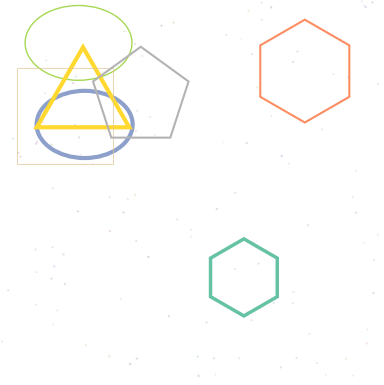[{"shape": "hexagon", "thickness": 2.5, "radius": 0.5, "center": [0.634, 0.279]}, {"shape": "hexagon", "thickness": 1.5, "radius": 0.67, "center": [0.792, 0.815]}, {"shape": "oval", "thickness": 3, "radius": 0.62, "center": [0.22, 0.677]}, {"shape": "oval", "thickness": 1, "radius": 0.69, "center": [0.204, 0.889]}, {"shape": "triangle", "thickness": 3, "radius": 0.69, "center": [0.216, 0.739]}, {"shape": "square", "thickness": 0.5, "radius": 0.62, "center": [0.169, 0.698]}, {"shape": "pentagon", "thickness": 1.5, "radius": 0.65, "center": [0.366, 0.748]}]